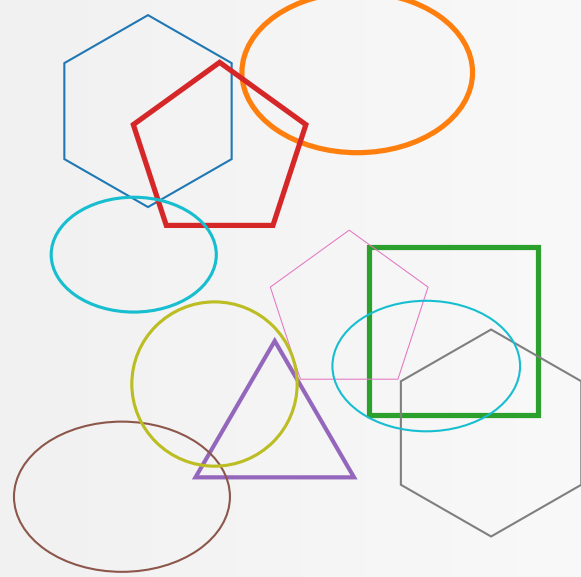[{"shape": "hexagon", "thickness": 1, "radius": 0.83, "center": [0.255, 0.807]}, {"shape": "oval", "thickness": 2.5, "radius": 0.99, "center": [0.615, 0.874]}, {"shape": "square", "thickness": 2.5, "radius": 0.73, "center": [0.781, 0.426]}, {"shape": "pentagon", "thickness": 2.5, "radius": 0.78, "center": [0.378, 0.735]}, {"shape": "triangle", "thickness": 2, "radius": 0.79, "center": [0.473, 0.251]}, {"shape": "oval", "thickness": 1, "radius": 0.93, "center": [0.21, 0.139]}, {"shape": "pentagon", "thickness": 0.5, "radius": 0.71, "center": [0.601, 0.458]}, {"shape": "hexagon", "thickness": 1, "radius": 0.9, "center": [0.845, 0.249]}, {"shape": "circle", "thickness": 1.5, "radius": 0.71, "center": [0.369, 0.334]}, {"shape": "oval", "thickness": 1.5, "radius": 0.71, "center": [0.23, 0.558]}, {"shape": "oval", "thickness": 1, "radius": 0.81, "center": [0.733, 0.365]}]